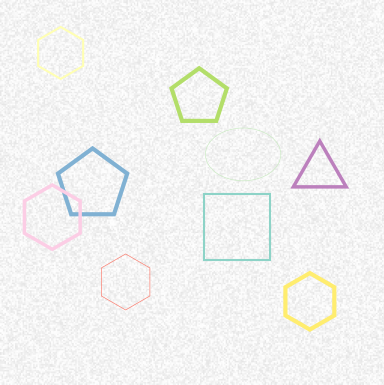[{"shape": "square", "thickness": 1.5, "radius": 0.43, "center": [0.615, 0.41]}, {"shape": "hexagon", "thickness": 1.5, "radius": 0.34, "center": [0.158, 0.863]}, {"shape": "hexagon", "thickness": 0.5, "radius": 0.36, "center": [0.326, 0.268]}, {"shape": "pentagon", "thickness": 3, "radius": 0.47, "center": [0.24, 0.52]}, {"shape": "pentagon", "thickness": 3, "radius": 0.38, "center": [0.517, 0.747]}, {"shape": "hexagon", "thickness": 2.5, "radius": 0.42, "center": [0.136, 0.436]}, {"shape": "triangle", "thickness": 2.5, "radius": 0.4, "center": [0.831, 0.554]}, {"shape": "oval", "thickness": 0.5, "radius": 0.49, "center": [0.631, 0.599]}, {"shape": "hexagon", "thickness": 3, "radius": 0.37, "center": [0.805, 0.217]}]